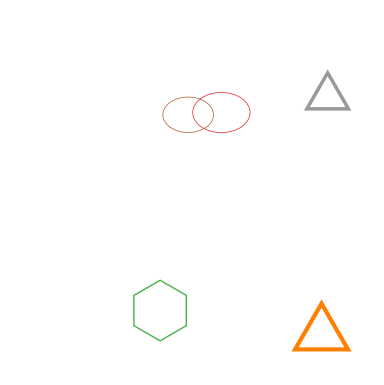[{"shape": "oval", "thickness": 0.5, "radius": 0.37, "center": [0.575, 0.708]}, {"shape": "hexagon", "thickness": 1, "radius": 0.39, "center": [0.416, 0.193]}, {"shape": "triangle", "thickness": 3, "radius": 0.4, "center": [0.835, 0.132]}, {"shape": "oval", "thickness": 0.5, "radius": 0.33, "center": [0.489, 0.702]}, {"shape": "triangle", "thickness": 2.5, "radius": 0.31, "center": [0.851, 0.748]}]